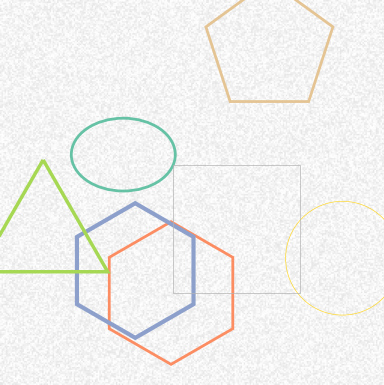[{"shape": "oval", "thickness": 2, "radius": 0.68, "center": [0.32, 0.598]}, {"shape": "hexagon", "thickness": 2, "radius": 0.93, "center": [0.444, 0.239]}, {"shape": "hexagon", "thickness": 3, "radius": 0.87, "center": [0.351, 0.297]}, {"shape": "triangle", "thickness": 2.5, "radius": 0.97, "center": [0.112, 0.391]}, {"shape": "circle", "thickness": 0.5, "radius": 0.74, "center": [0.89, 0.329]}, {"shape": "pentagon", "thickness": 2, "radius": 0.87, "center": [0.7, 0.877]}, {"shape": "square", "thickness": 0.5, "radius": 0.83, "center": [0.615, 0.406]}]